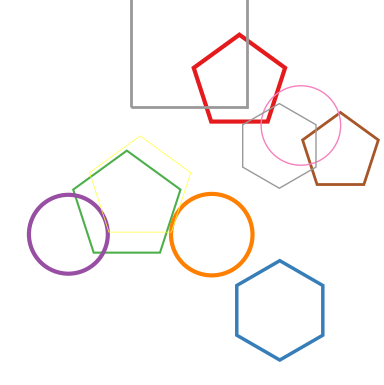[{"shape": "pentagon", "thickness": 3, "radius": 0.62, "center": [0.622, 0.785]}, {"shape": "hexagon", "thickness": 2.5, "radius": 0.65, "center": [0.727, 0.194]}, {"shape": "pentagon", "thickness": 1.5, "radius": 0.73, "center": [0.329, 0.462]}, {"shape": "circle", "thickness": 3, "radius": 0.51, "center": [0.178, 0.392]}, {"shape": "circle", "thickness": 3, "radius": 0.53, "center": [0.55, 0.391]}, {"shape": "pentagon", "thickness": 0.5, "radius": 0.69, "center": [0.364, 0.509]}, {"shape": "pentagon", "thickness": 2, "radius": 0.52, "center": [0.884, 0.604]}, {"shape": "circle", "thickness": 1, "radius": 0.52, "center": [0.782, 0.674]}, {"shape": "hexagon", "thickness": 1, "radius": 0.55, "center": [0.726, 0.621]}, {"shape": "square", "thickness": 2, "radius": 0.75, "center": [0.491, 0.873]}]